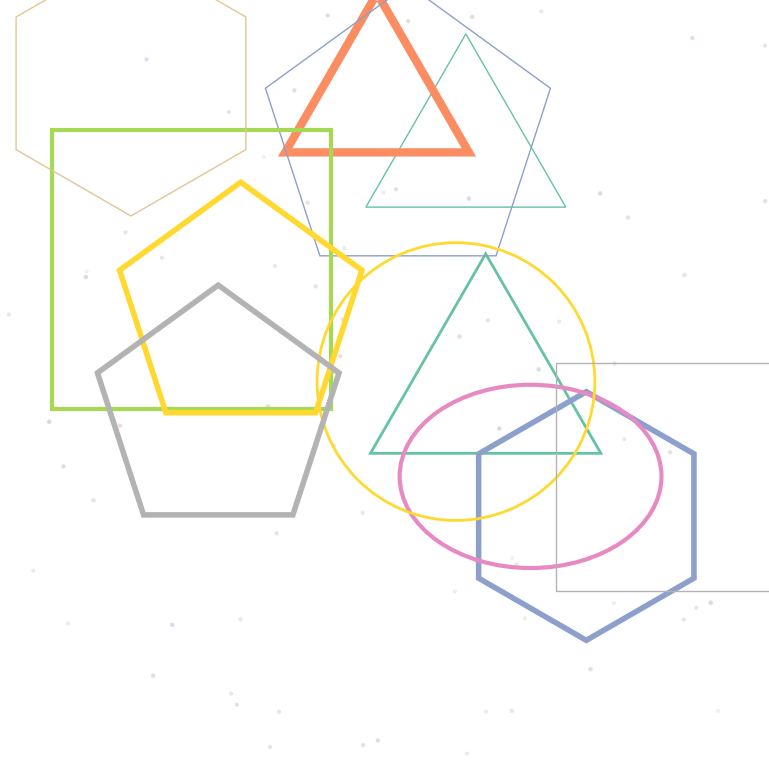[{"shape": "triangle", "thickness": 0.5, "radius": 0.75, "center": [0.605, 0.806]}, {"shape": "triangle", "thickness": 1, "radius": 0.86, "center": [0.631, 0.498]}, {"shape": "triangle", "thickness": 3, "radius": 0.69, "center": [0.49, 0.871]}, {"shape": "hexagon", "thickness": 2, "radius": 0.81, "center": [0.761, 0.33]}, {"shape": "pentagon", "thickness": 0.5, "radius": 0.97, "center": [0.53, 0.825]}, {"shape": "oval", "thickness": 1.5, "radius": 0.85, "center": [0.689, 0.381]}, {"shape": "square", "thickness": 1.5, "radius": 0.91, "center": [0.249, 0.65]}, {"shape": "circle", "thickness": 1, "radius": 0.9, "center": [0.592, 0.504]}, {"shape": "pentagon", "thickness": 2, "radius": 0.83, "center": [0.313, 0.598]}, {"shape": "hexagon", "thickness": 0.5, "radius": 0.86, "center": [0.17, 0.892]}, {"shape": "pentagon", "thickness": 2, "radius": 0.82, "center": [0.283, 0.465]}, {"shape": "square", "thickness": 0.5, "radius": 0.74, "center": [0.87, 0.381]}]